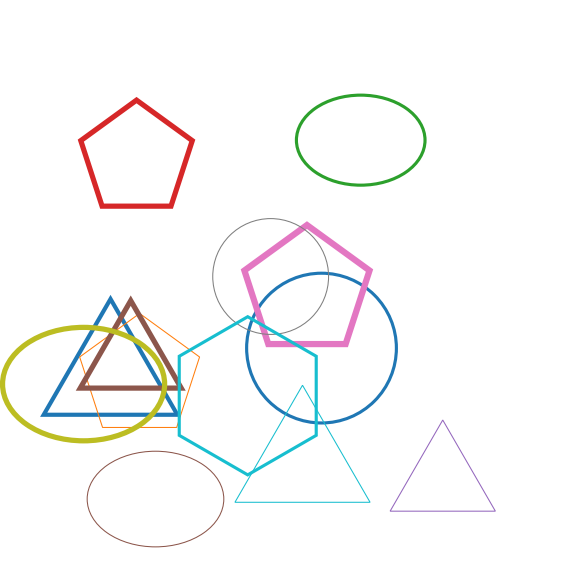[{"shape": "triangle", "thickness": 2, "radius": 0.67, "center": [0.191, 0.348]}, {"shape": "circle", "thickness": 1.5, "radius": 0.65, "center": [0.557, 0.396]}, {"shape": "pentagon", "thickness": 0.5, "radius": 0.55, "center": [0.242, 0.347]}, {"shape": "oval", "thickness": 1.5, "radius": 0.56, "center": [0.625, 0.756]}, {"shape": "pentagon", "thickness": 2.5, "radius": 0.51, "center": [0.236, 0.724]}, {"shape": "triangle", "thickness": 0.5, "radius": 0.53, "center": [0.767, 0.167]}, {"shape": "triangle", "thickness": 2.5, "radius": 0.5, "center": [0.226, 0.378]}, {"shape": "oval", "thickness": 0.5, "radius": 0.59, "center": [0.269, 0.135]}, {"shape": "pentagon", "thickness": 3, "radius": 0.57, "center": [0.532, 0.496]}, {"shape": "circle", "thickness": 0.5, "radius": 0.5, "center": [0.469, 0.52]}, {"shape": "oval", "thickness": 2.5, "radius": 0.7, "center": [0.145, 0.334]}, {"shape": "triangle", "thickness": 0.5, "radius": 0.68, "center": [0.524, 0.197]}, {"shape": "hexagon", "thickness": 1.5, "radius": 0.68, "center": [0.429, 0.314]}]